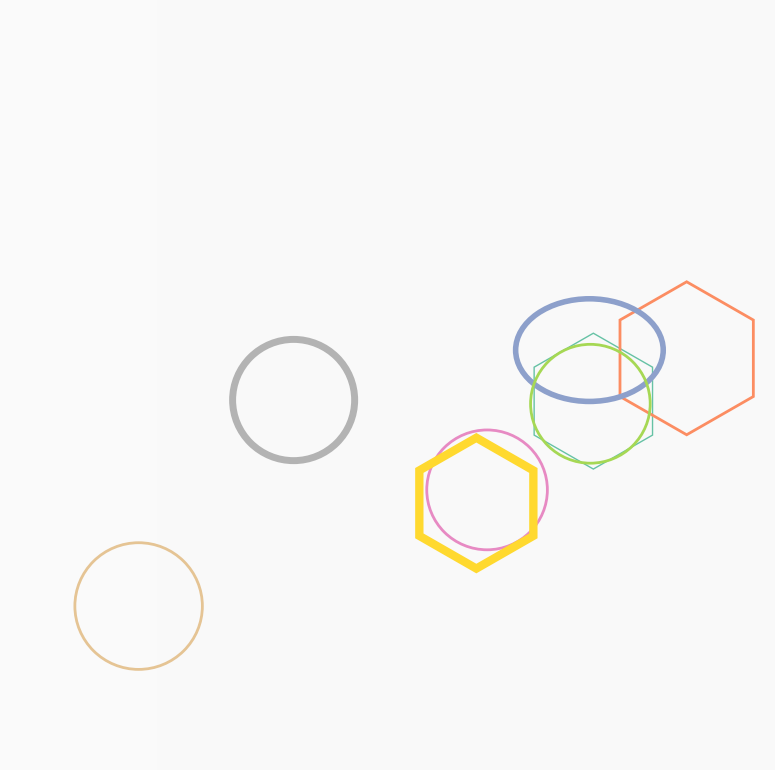[{"shape": "hexagon", "thickness": 0.5, "radius": 0.44, "center": [0.766, 0.479]}, {"shape": "hexagon", "thickness": 1, "radius": 0.5, "center": [0.886, 0.535]}, {"shape": "oval", "thickness": 2, "radius": 0.48, "center": [0.761, 0.545]}, {"shape": "circle", "thickness": 1, "radius": 0.39, "center": [0.628, 0.364]}, {"shape": "circle", "thickness": 1, "radius": 0.39, "center": [0.762, 0.476]}, {"shape": "hexagon", "thickness": 3, "radius": 0.42, "center": [0.615, 0.347]}, {"shape": "circle", "thickness": 1, "radius": 0.41, "center": [0.179, 0.213]}, {"shape": "circle", "thickness": 2.5, "radius": 0.39, "center": [0.379, 0.48]}]